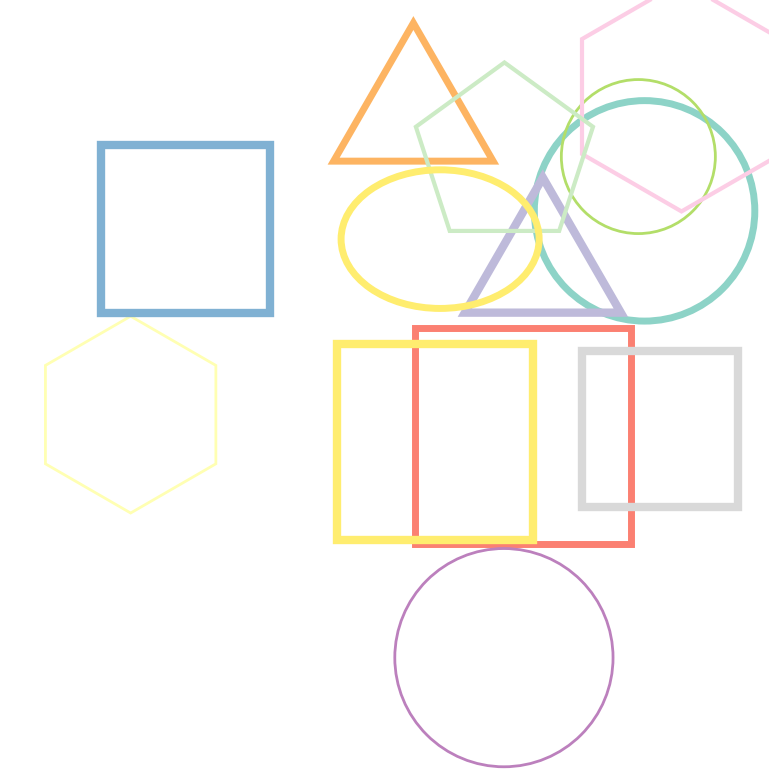[{"shape": "circle", "thickness": 2.5, "radius": 0.72, "center": [0.837, 0.726]}, {"shape": "hexagon", "thickness": 1, "radius": 0.64, "center": [0.17, 0.462]}, {"shape": "triangle", "thickness": 3, "radius": 0.58, "center": [0.705, 0.652]}, {"shape": "square", "thickness": 2.5, "radius": 0.7, "center": [0.679, 0.433]}, {"shape": "square", "thickness": 3, "radius": 0.55, "center": [0.241, 0.703]}, {"shape": "triangle", "thickness": 2.5, "radius": 0.6, "center": [0.537, 0.851]}, {"shape": "circle", "thickness": 1, "radius": 0.5, "center": [0.829, 0.797]}, {"shape": "hexagon", "thickness": 1.5, "radius": 0.75, "center": [0.885, 0.875]}, {"shape": "square", "thickness": 3, "radius": 0.51, "center": [0.857, 0.443]}, {"shape": "circle", "thickness": 1, "radius": 0.71, "center": [0.654, 0.146]}, {"shape": "pentagon", "thickness": 1.5, "radius": 0.6, "center": [0.655, 0.798]}, {"shape": "oval", "thickness": 2.5, "radius": 0.64, "center": [0.572, 0.689]}, {"shape": "square", "thickness": 3, "radius": 0.64, "center": [0.565, 0.426]}]